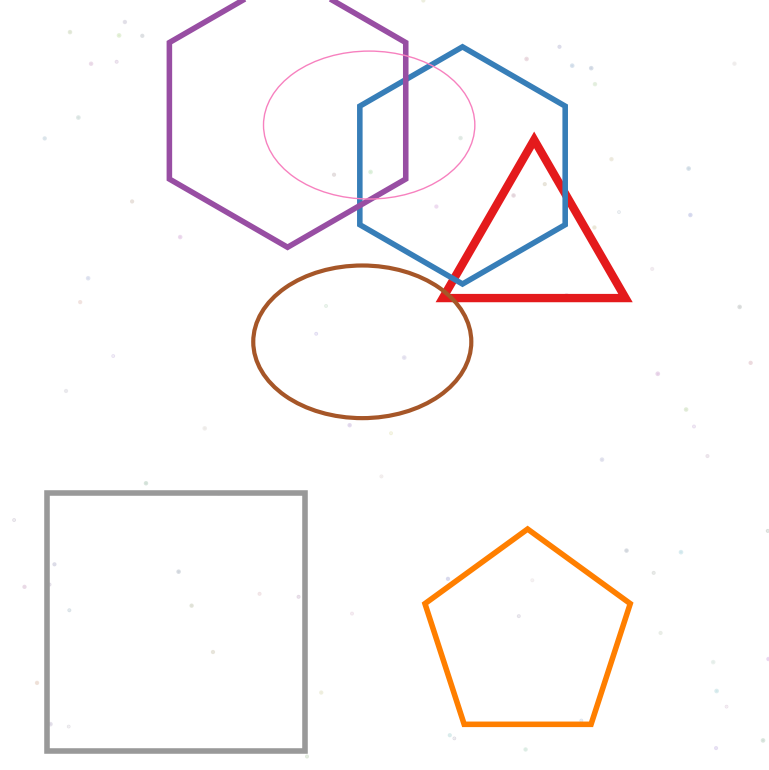[{"shape": "triangle", "thickness": 3, "radius": 0.68, "center": [0.694, 0.681]}, {"shape": "hexagon", "thickness": 2, "radius": 0.77, "center": [0.601, 0.785]}, {"shape": "hexagon", "thickness": 2, "radius": 0.89, "center": [0.373, 0.856]}, {"shape": "pentagon", "thickness": 2, "radius": 0.7, "center": [0.685, 0.173]}, {"shape": "oval", "thickness": 1.5, "radius": 0.71, "center": [0.47, 0.556]}, {"shape": "oval", "thickness": 0.5, "radius": 0.69, "center": [0.479, 0.838]}, {"shape": "square", "thickness": 2, "radius": 0.84, "center": [0.229, 0.193]}]